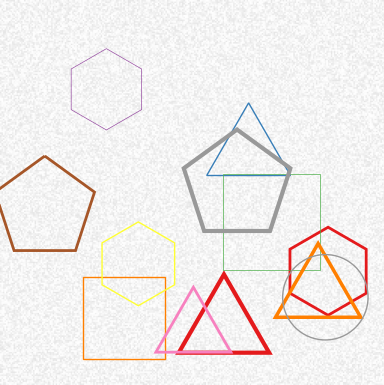[{"shape": "hexagon", "thickness": 2, "radius": 0.57, "center": [0.852, 0.295]}, {"shape": "triangle", "thickness": 3, "radius": 0.68, "center": [0.582, 0.152]}, {"shape": "triangle", "thickness": 1, "radius": 0.63, "center": [0.646, 0.607]}, {"shape": "square", "thickness": 0.5, "radius": 0.63, "center": [0.705, 0.423]}, {"shape": "hexagon", "thickness": 0.5, "radius": 0.53, "center": [0.276, 0.768]}, {"shape": "triangle", "thickness": 2.5, "radius": 0.64, "center": [0.826, 0.24]}, {"shape": "square", "thickness": 1, "radius": 0.53, "center": [0.323, 0.174]}, {"shape": "hexagon", "thickness": 1, "radius": 0.54, "center": [0.359, 0.315]}, {"shape": "pentagon", "thickness": 2, "radius": 0.68, "center": [0.116, 0.459]}, {"shape": "triangle", "thickness": 2, "radius": 0.56, "center": [0.502, 0.141]}, {"shape": "circle", "thickness": 1, "radius": 0.55, "center": [0.845, 0.228]}, {"shape": "pentagon", "thickness": 3, "radius": 0.73, "center": [0.616, 0.518]}]